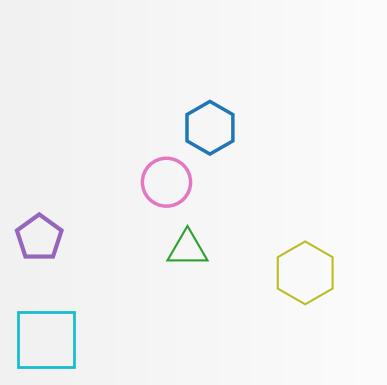[{"shape": "hexagon", "thickness": 2.5, "radius": 0.34, "center": [0.542, 0.668]}, {"shape": "triangle", "thickness": 1.5, "radius": 0.3, "center": [0.484, 0.353]}, {"shape": "pentagon", "thickness": 3, "radius": 0.3, "center": [0.101, 0.383]}, {"shape": "circle", "thickness": 2.5, "radius": 0.31, "center": [0.43, 0.527]}, {"shape": "hexagon", "thickness": 1.5, "radius": 0.41, "center": [0.788, 0.291]}, {"shape": "square", "thickness": 2, "radius": 0.36, "center": [0.119, 0.118]}]